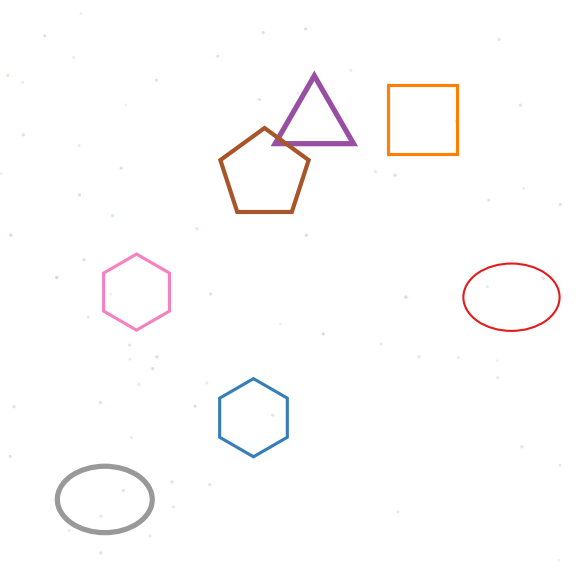[{"shape": "oval", "thickness": 1, "radius": 0.42, "center": [0.886, 0.484]}, {"shape": "hexagon", "thickness": 1.5, "radius": 0.34, "center": [0.439, 0.276]}, {"shape": "triangle", "thickness": 2.5, "radius": 0.39, "center": [0.544, 0.79]}, {"shape": "square", "thickness": 1.5, "radius": 0.3, "center": [0.731, 0.792]}, {"shape": "pentagon", "thickness": 2, "radius": 0.4, "center": [0.458, 0.697]}, {"shape": "hexagon", "thickness": 1.5, "radius": 0.33, "center": [0.236, 0.493]}, {"shape": "oval", "thickness": 2.5, "radius": 0.41, "center": [0.181, 0.134]}]